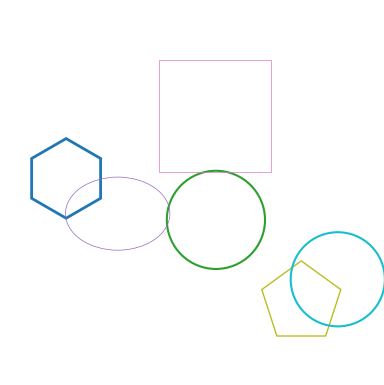[{"shape": "hexagon", "thickness": 2, "radius": 0.52, "center": [0.172, 0.537]}, {"shape": "circle", "thickness": 1.5, "radius": 0.64, "center": [0.561, 0.429]}, {"shape": "oval", "thickness": 0.5, "radius": 0.68, "center": [0.306, 0.445]}, {"shape": "square", "thickness": 0.5, "radius": 0.73, "center": [0.559, 0.698]}, {"shape": "pentagon", "thickness": 1, "radius": 0.54, "center": [0.783, 0.215]}, {"shape": "circle", "thickness": 1.5, "radius": 0.61, "center": [0.877, 0.275]}]